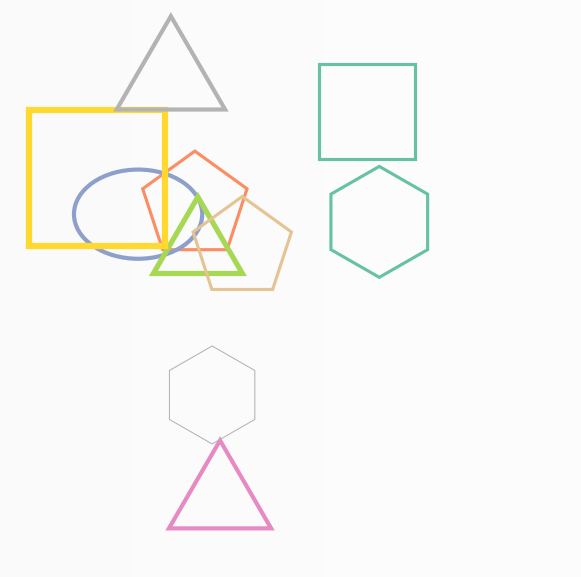[{"shape": "square", "thickness": 1.5, "radius": 0.41, "center": [0.632, 0.806]}, {"shape": "hexagon", "thickness": 1.5, "radius": 0.48, "center": [0.653, 0.615]}, {"shape": "pentagon", "thickness": 1.5, "radius": 0.47, "center": [0.335, 0.643]}, {"shape": "oval", "thickness": 2, "radius": 0.55, "center": [0.238, 0.628]}, {"shape": "triangle", "thickness": 2, "radius": 0.51, "center": [0.379, 0.135]}, {"shape": "triangle", "thickness": 2.5, "radius": 0.44, "center": [0.34, 0.57]}, {"shape": "square", "thickness": 3, "radius": 0.59, "center": [0.167, 0.691]}, {"shape": "pentagon", "thickness": 1.5, "radius": 0.44, "center": [0.417, 0.57]}, {"shape": "triangle", "thickness": 2, "radius": 0.54, "center": [0.294, 0.863]}, {"shape": "hexagon", "thickness": 0.5, "radius": 0.42, "center": [0.365, 0.315]}]